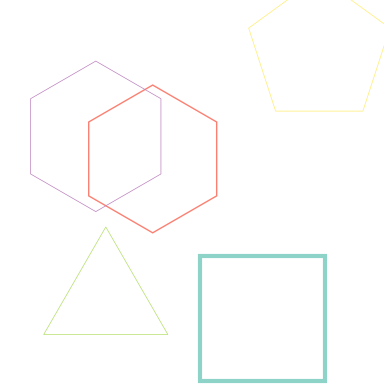[{"shape": "square", "thickness": 3, "radius": 0.81, "center": [0.682, 0.173]}, {"shape": "hexagon", "thickness": 1, "radius": 0.96, "center": [0.397, 0.587]}, {"shape": "triangle", "thickness": 0.5, "radius": 0.93, "center": [0.275, 0.224]}, {"shape": "hexagon", "thickness": 0.5, "radius": 0.98, "center": [0.249, 0.646]}, {"shape": "pentagon", "thickness": 0.5, "radius": 0.96, "center": [0.829, 0.867]}]